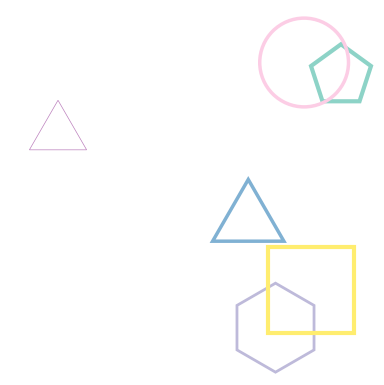[{"shape": "pentagon", "thickness": 3, "radius": 0.41, "center": [0.886, 0.803]}, {"shape": "hexagon", "thickness": 2, "radius": 0.58, "center": [0.716, 0.149]}, {"shape": "triangle", "thickness": 2.5, "radius": 0.53, "center": [0.645, 0.427]}, {"shape": "circle", "thickness": 2.5, "radius": 0.58, "center": [0.79, 0.838]}, {"shape": "triangle", "thickness": 0.5, "radius": 0.43, "center": [0.151, 0.654]}, {"shape": "square", "thickness": 3, "radius": 0.55, "center": [0.808, 0.247]}]